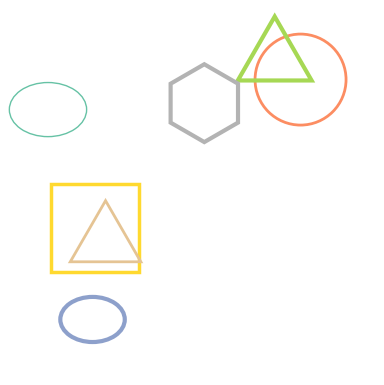[{"shape": "oval", "thickness": 1, "radius": 0.5, "center": [0.125, 0.715]}, {"shape": "circle", "thickness": 2, "radius": 0.59, "center": [0.781, 0.793]}, {"shape": "oval", "thickness": 3, "radius": 0.42, "center": [0.24, 0.17]}, {"shape": "triangle", "thickness": 3, "radius": 0.55, "center": [0.714, 0.846]}, {"shape": "square", "thickness": 2.5, "radius": 0.57, "center": [0.247, 0.408]}, {"shape": "triangle", "thickness": 2, "radius": 0.53, "center": [0.274, 0.373]}, {"shape": "hexagon", "thickness": 3, "radius": 0.51, "center": [0.531, 0.732]}]